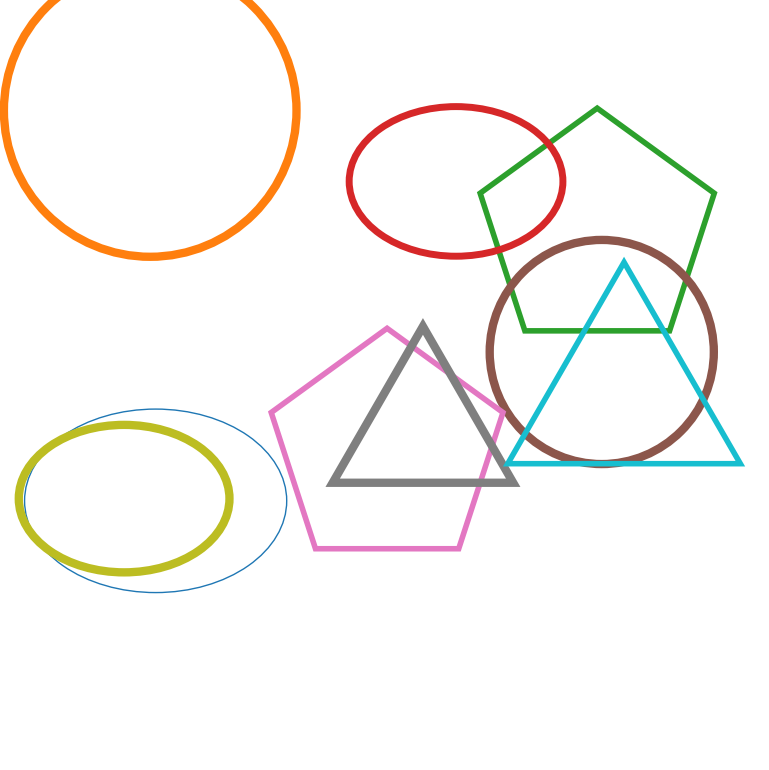[{"shape": "oval", "thickness": 0.5, "radius": 0.85, "center": [0.202, 0.35]}, {"shape": "circle", "thickness": 3, "radius": 0.95, "center": [0.195, 0.857]}, {"shape": "pentagon", "thickness": 2, "radius": 0.8, "center": [0.776, 0.7]}, {"shape": "oval", "thickness": 2.5, "radius": 0.69, "center": [0.592, 0.764]}, {"shape": "circle", "thickness": 3, "radius": 0.73, "center": [0.782, 0.543]}, {"shape": "pentagon", "thickness": 2, "radius": 0.79, "center": [0.503, 0.415]}, {"shape": "triangle", "thickness": 3, "radius": 0.68, "center": [0.549, 0.441]}, {"shape": "oval", "thickness": 3, "radius": 0.68, "center": [0.161, 0.352]}, {"shape": "triangle", "thickness": 2, "radius": 0.87, "center": [0.81, 0.485]}]